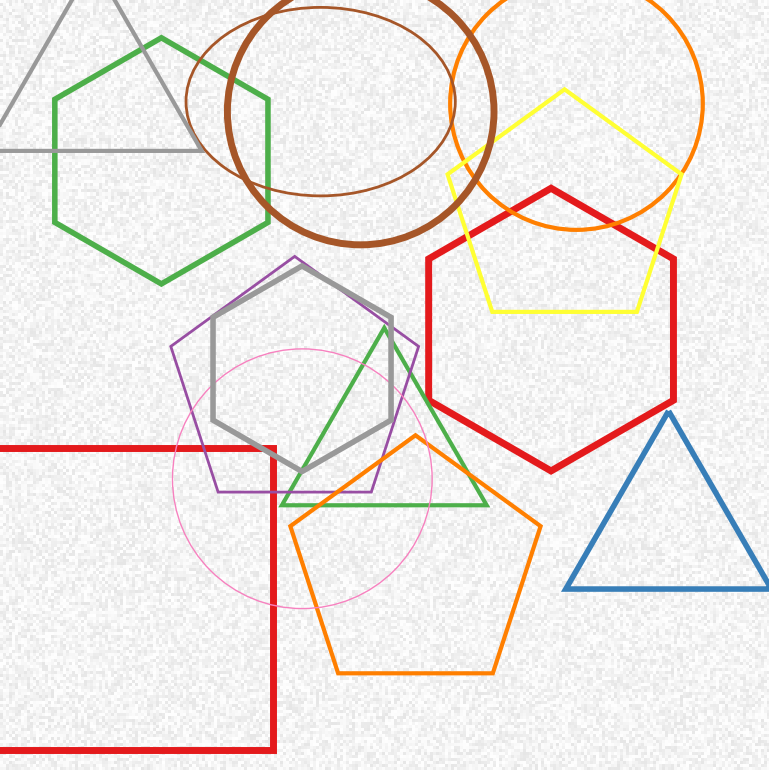[{"shape": "hexagon", "thickness": 2.5, "radius": 0.92, "center": [0.716, 0.572]}, {"shape": "square", "thickness": 2.5, "radius": 0.98, "center": [0.158, 0.222]}, {"shape": "triangle", "thickness": 2, "radius": 0.77, "center": [0.868, 0.312]}, {"shape": "triangle", "thickness": 1.5, "radius": 0.77, "center": [0.499, 0.421]}, {"shape": "hexagon", "thickness": 2, "radius": 0.8, "center": [0.21, 0.791]}, {"shape": "pentagon", "thickness": 1, "radius": 0.85, "center": [0.383, 0.498]}, {"shape": "pentagon", "thickness": 1.5, "radius": 0.85, "center": [0.54, 0.264]}, {"shape": "circle", "thickness": 1.5, "radius": 0.82, "center": [0.749, 0.866]}, {"shape": "pentagon", "thickness": 1.5, "radius": 0.8, "center": [0.733, 0.724]}, {"shape": "circle", "thickness": 2.5, "radius": 0.87, "center": [0.468, 0.855]}, {"shape": "oval", "thickness": 1, "radius": 0.87, "center": [0.416, 0.868]}, {"shape": "circle", "thickness": 0.5, "radius": 0.84, "center": [0.393, 0.378]}, {"shape": "triangle", "thickness": 1.5, "radius": 0.81, "center": [0.121, 0.885]}, {"shape": "hexagon", "thickness": 2, "radius": 0.67, "center": [0.392, 0.521]}]